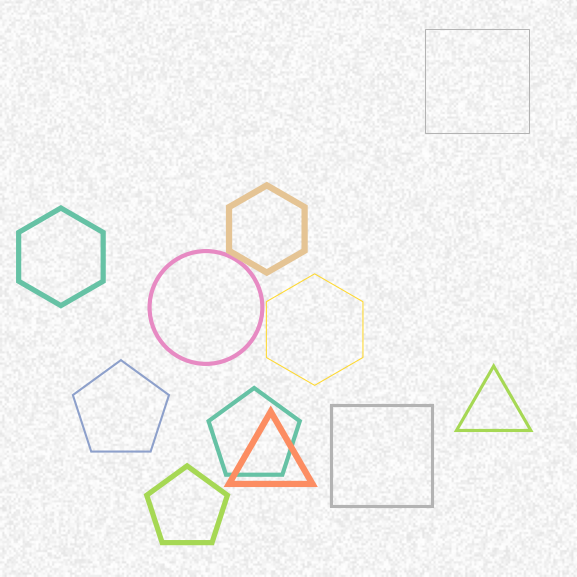[{"shape": "pentagon", "thickness": 2, "radius": 0.42, "center": [0.44, 0.244]}, {"shape": "hexagon", "thickness": 2.5, "radius": 0.42, "center": [0.105, 0.554]}, {"shape": "triangle", "thickness": 3, "radius": 0.42, "center": [0.469, 0.203]}, {"shape": "pentagon", "thickness": 1, "radius": 0.44, "center": [0.209, 0.288]}, {"shape": "circle", "thickness": 2, "radius": 0.49, "center": [0.357, 0.467]}, {"shape": "pentagon", "thickness": 2.5, "radius": 0.37, "center": [0.324, 0.119]}, {"shape": "triangle", "thickness": 1.5, "radius": 0.37, "center": [0.855, 0.291]}, {"shape": "hexagon", "thickness": 0.5, "radius": 0.48, "center": [0.545, 0.428]}, {"shape": "hexagon", "thickness": 3, "radius": 0.38, "center": [0.462, 0.603]}, {"shape": "square", "thickness": 0.5, "radius": 0.45, "center": [0.827, 0.859]}, {"shape": "square", "thickness": 1.5, "radius": 0.43, "center": [0.66, 0.21]}]